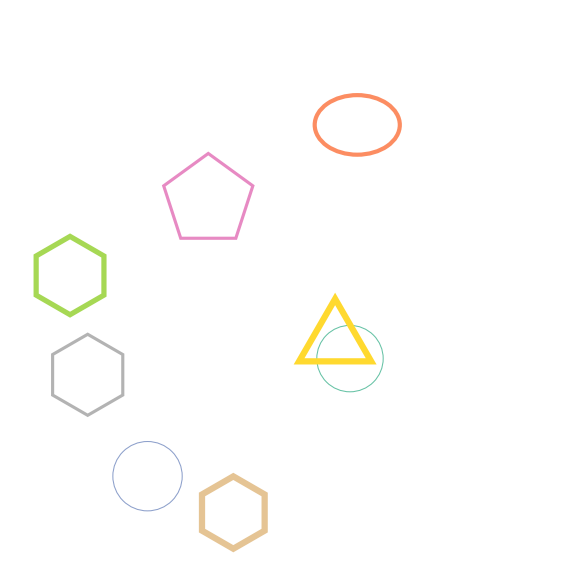[{"shape": "circle", "thickness": 0.5, "radius": 0.29, "center": [0.606, 0.378]}, {"shape": "oval", "thickness": 2, "radius": 0.37, "center": [0.619, 0.783]}, {"shape": "circle", "thickness": 0.5, "radius": 0.3, "center": [0.255, 0.175]}, {"shape": "pentagon", "thickness": 1.5, "radius": 0.41, "center": [0.361, 0.652]}, {"shape": "hexagon", "thickness": 2.5, "radius": 0.34, "center": [0.121, 0.522]}, {"shape": "triangle", "thickness": 3, "radius": 0.36, "center": [0.58, 0.409]}, {"shape": "hexagon", "thickness": 3, "radius": 0.31, "center": [0.404, 0.112]}, {"shape": "hexagon", "thickness": 1.5, "radius": 0.35, "center": [0.152, 0.35]}]